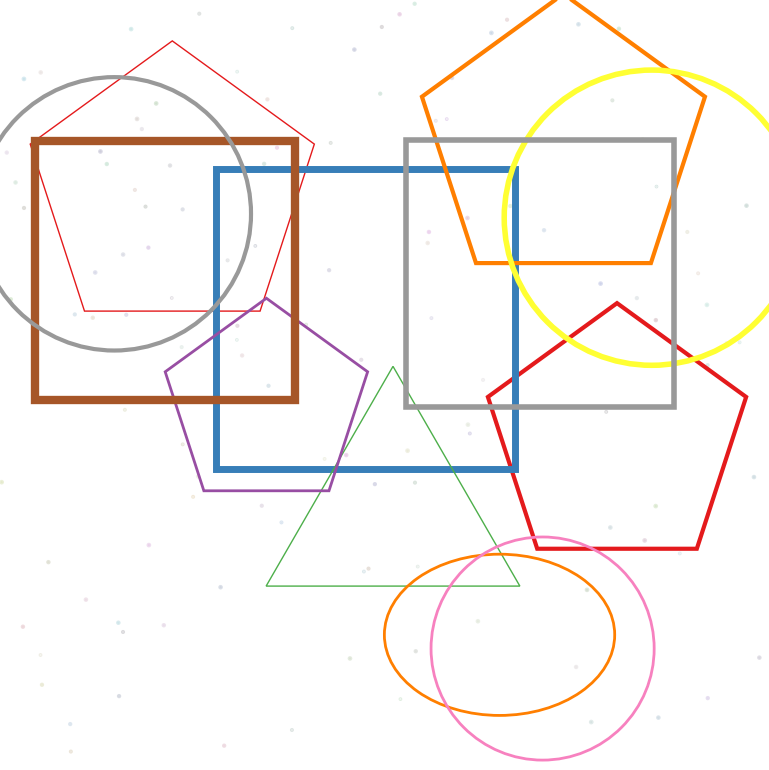[{"shape": "pentagon", "thickness": 1.5, "radius": 0.88, "center": [0.801, 0.43]}, {"shape": "pentagon", "thickness": 0.5, "radius": 0.97, "center": [0.224, 0.753]}, {"shape": "square", "thickness": 2.5, "radius": 0.97, "center": [0.475, 0.586]}, {"shape": "triangle", "thickness": 0.5, "radius": 0.95, "center": [0.51, 0.334]}, {"shape": "pentagon", "thickness": 1, "radius": 0.69, "center": [0.346, 0.474]}, {"shape": "pentagon", "thickness": 1.5, "radius": 0.97, "center": [0.732, 0.815]}, {"shape": "oval", "thickness": 1, "radius": 0.75, "center": [0.649, 0.176]}, {"shape": "circle", "thickness": 2, "radius": 0.96, "center": [0.847, 0.717]}, {"shape": "square", "thickness": 3, "radius": 0.84, "center": [0.214, 0.649]}, {"shape": "circle", "thickness": 1, "radius": 0.72, "center": [0.705, 0.158]}, {"shape": "square", "thickness": 2, "radius": 0.87, "center": [0.701, 0.645]}, {"shape": "circle", "thickness": 1.5, "radius": 0.89, "center": [0.148, 0.722]}]